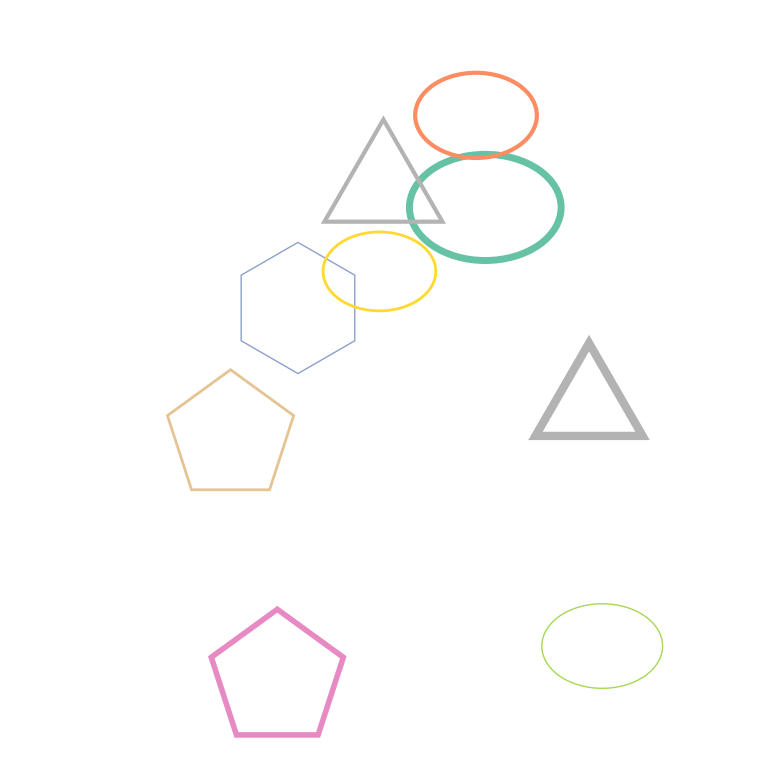[{"shape": "oval", "thickness": 2.5, "radius": 0.49, "center": [0.63, 0.731]}, {"shape": "oval", "thickness": 1.5, "radius": 0.4, "center": [0.618, 0.85]}, {"shape": "hexagon", "thickness": 0.5, "radius": 0.43, "center": [0.387, 0.6]}, {"shape": "pentagon", "thickness": 2, "radius": 0.45, "center": [0.36, 0.119]}, {"shape": "oval", "thickness": 0.5, "radius": 0.39, "center": [0.782, 0.161]}, {"shape": "oval", "thickness": 1, "radius": 0.37, "center": [0.493, 0.648]}, {"shape": "pentagon", "thickness": 1, "radius": 0.43, "center": [0.299, 0.434]}, {"shape": "triangle", "thickness": 1.5, "radius": 0.44, "center": [0.498, 0.756]}, {"shape": "triangle", "thickness": 3, "radius": 0.4, "center": [0.765, 0.474]}]